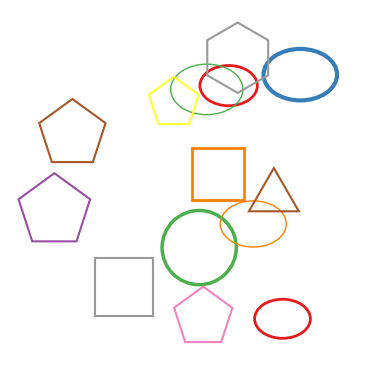[{"shape": "oval", "thickness": 2, "radius": 0.37, "center": [0.594, 0.778]}, {"shape": "oval", "thickness": 2, "radius": 0.36, "center": [0.734, 0.172]}, {"shape": "oval", "thickness": 3, "radius": 0.48, "center": [0.78, 0.806]}, {"shape": "circle", "thickness": 2.5, "radius": 0.48, "center": [0.517, 0.357]}, {"shape": "oval", "thickness": 1, "radius": 0.47, "center": [0.537, 0.768]}, {"shape": "pentagon", "thickness": 1.5, "radius": 0.49, "center": [0.141, 0.452]}, {"shape": "square", "thickness": 2, "radius": 0.34, "center": [0.565, 0.549]}, {"shape": "oval", "thickness": 1, "radius": 0.43, "center": [0.658, 0.418]}, {"shape": "pentagon", "thickness": 1.5, "radius": 0.34, "center": [0.451, 0.733]}, {"shape": "pentagon", "thickness": 1.5, "radius": 0.45, "center": [0.188, 0.652]}, {"shape": "triangle", "thickness": 1.5, "radius": 0.37, "center": [0.711, 0.489]}, {"shape": "pentagon", "thickness": 1.5, "radius": 0.4, "center": [0.528, 0.176]}, {"shape": "square", "thickness": 1.5, "radius": 0.38, "center": [0.321, 0.254]}, {"shape": "hexagon", "thickness": 1.5, "radius": 0.46, "center": [0.617, 0.85]}]